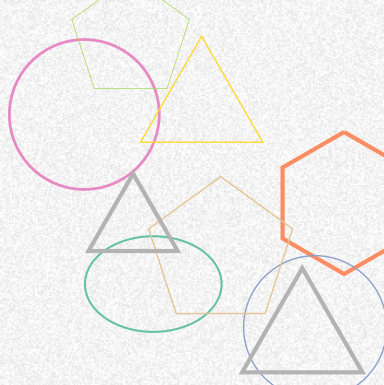[{"shape": "oval", "thickness": 1.5, "radius": 0.89, "center": [0.398, 0.262]}, {"shape": "hexagon", "thickness": 3, "radius": 0.92, "center": [0.894, 0.473]}, {"shape": "circle", "thickness": 1, "radius": 0.93, "center": [0.819, 0.15]}, {"shape": "circle", "thickness": 2, "radius": 0.97, "center": [0.219, 0.703]}, {"shape": "pentagon", "thickness": 0.5, "radius": 0.8, "center": [0.339, 0.9]}, {"shape": "triangle", "thickness": 1, "radius": 0.92, "center": [0.524, 0.722]}, {"shape": "pentagon", "thickness": 1, "radius": 0.98, "center": [0.573, 0.345]}, {"shape": "triangle", "thickness": 3, "radius": 0.9, "center": [0.785, 0.123]}, {"shape": "triangle", "thickness": 3, "radius": 0.67, "center": [0.346, 0.415]}]